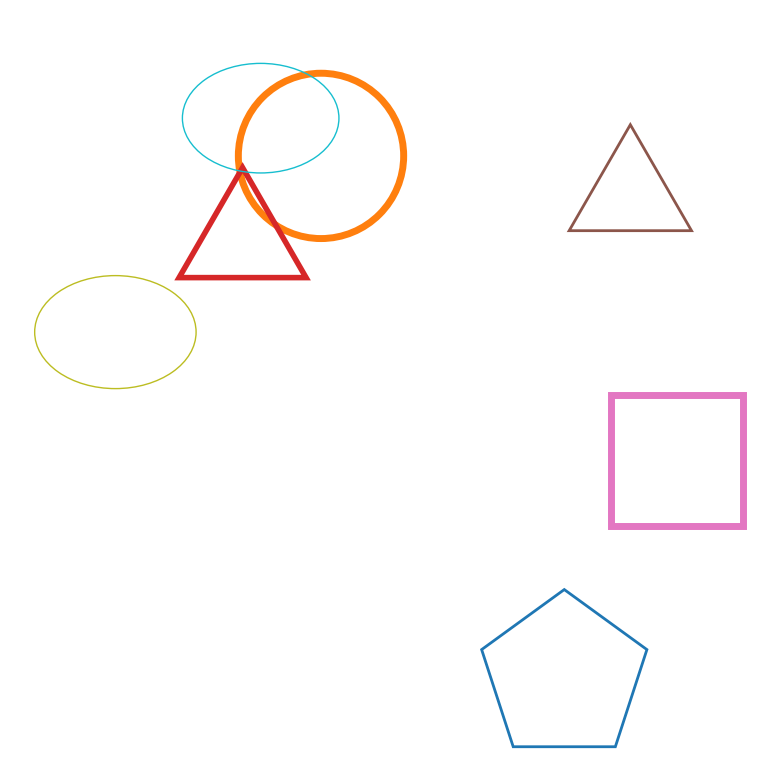[{"shape": "pentagon", "thickness": 1, "radius": 0.56, "center": [0.733, 0.122]}, {"shape": "circle", "thickness": 2.5, "radius": 0.54, "center": [0.417, 0.798]}, {"shape": "triangle", "thickness": 2, "radius": 0.48, "center": [0.315, 0.687]}, {"shape": "triangle", "thickness": 1, "radius": 0.46, "center": [0.819, 0.746]}, {"shape": "square", "thickness": 2.5, "radius": 0.43, "center": [0.879, 0.402]}, {"shape": "oval", "thickness": 0.5, "radius": 0.52, "center": [0.15, 0.569]}, {"shape": "oval", "thickness": 0.5, "radius": 0.51, "center": [0.339, 0.847]}]